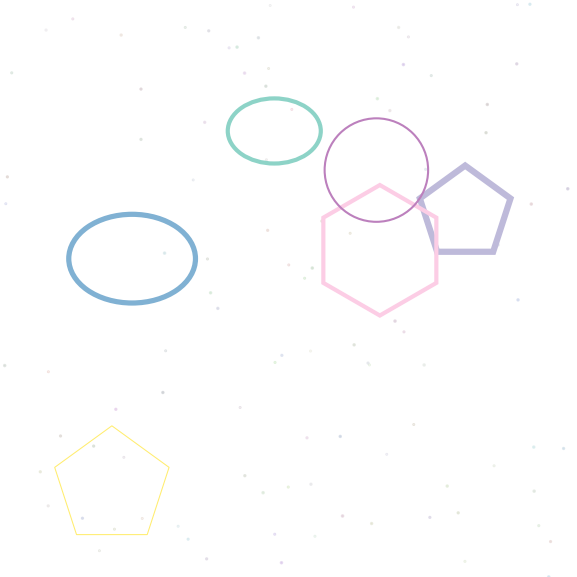[{"shape": "oval", "thickness": 2, "radius": 0.4, "center": [0.475, 0.772]}, {"shape": "pentagon", "thickness": 3, "radius": 0.41, "center": [0.805, 0.63]}, {"shape": "oval", "thickness": 2.5, "radius": 0.55, "center": [0.229, 0.551]}, {"shape": "hexagon", "thickness": 2, "radius": 0.56, "center": [0.658, 0.566]}, {"shape": "circle", "thickness": 1, "radius": 0.45, "center": [0.652, 0.705]}, {"shape": "pentagon", "thickness": 0.5, "radius": 0.52, "center": [0.194, 0.158]}]